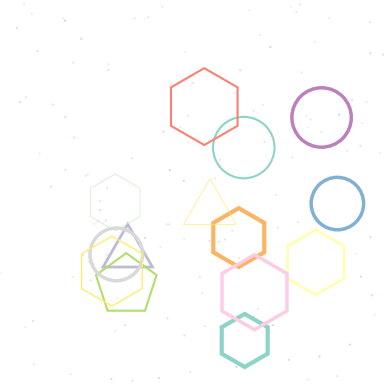[{"shape": "hexagon", "thickness": 3, "radius": 0.34, "center": [0.636, 0.116]}, {"shape": "circle", "thickness": 1.5, "radius": 0.4, "center": [0.633, 0.617]}, {"shape": "hexagon", "thickness": 2, "radius": 0.42, "center": [0.82, 0.319]}, {"shape": "triangle", "thickness": 2, "radius": 0.37, "center": [0.332, 0.343]}, {"shape": "hexagon", "thickness": 1.5, "radius": 0.5, "center": [0.531, 0.723]}, {"shape": "circle", "thickness": 2.5, "radius": 0.34, "center": [0.876, 0.471]}, {"shape": "hexagon", "thickness": 3, "radius": 0.38, "center": [0.62, 0.383]}, {"shape": "pentagon", "thickness": 1.5, "radius": 0.41, "center": [0.328, 0.26]}, {"shape": "hexagon", "thickness": 2.5, "radius": 0.49, "center": [0.661, 0.241]}, {"shape": "circle", "thickness": 2.5, "radius": 0.34, "center": [0.302, 0.339]}, {"shape": "circle", "thickness": 2.5, "radius": 0.39, "center": [0.835, 0.695]}, {"shape": "hexagon", "thickness": 0.5, "radius": 0.37, "center": [0.3, 0.474]}, {"shape": "hexagon", "thickness": 1, "radius": 0.45, "center": [0.291, 0.296]}, {"shape": "triangle", "thickness": 0.5, "radius": 0.4, "center": [0.545, 0.457]}]